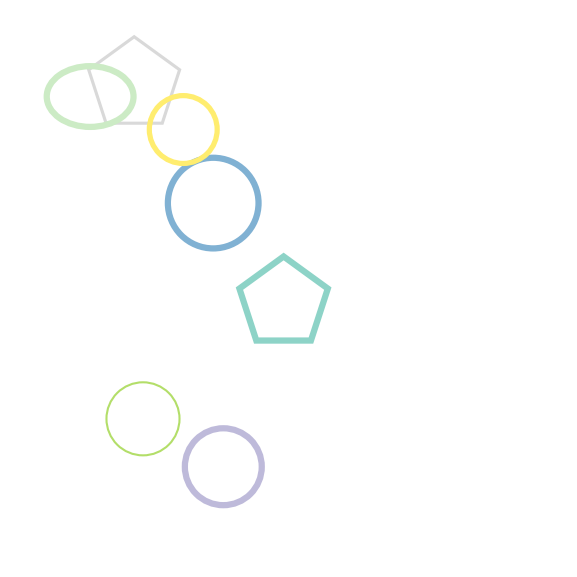[{"shape": "pentagon", "thickness": 3, "radius": 0.4, "center": [0.491, 0.475]}, {"shape": "circle", "thickness": 3, "radius": 0.33, "center": [0.387, 0.191]}, {"shape": "circle", "thickness": 3, "radius": 0.39, "center": [0.369, 0.647]}, {"shape": "circle", "thickness": 1, "radius": 0.32, "center": [0.248, 0.274]}, {"shape": "pentagon", "thickness": 1.5, "radius": 0.41, "center": [0.232, 0.853]}, {"shape": "oval", "thickness": 3, "radius": 0.38, "center": [0.156, 0.832]}, {"shape": "circle", "thickness": 2.5, "radius": 0.29, "center": [0.317, 0.775]}]